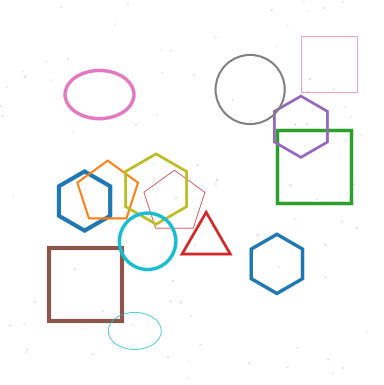[{"shape": "hexagon", "thickness": 3, "radius": 0.38, "center": [0.22, 0.478]}, {"shape": "hexagon", "thickness": 2.5, "radius": 0.38, "center": [0.719, 0.315]}, {"shape": "pentagon", "thickness": 1.5, "radius": 0.41, "center": [0.28, 0.5]}, {"shape": "square", "thickness": 2.5, "radius": 0.48, "center": [0.816, 0.568]}, {"shape": "triangle", "thickness": 2, "radius": 0.36, "center": [0.536, 0.376]}, {"shape": "pentagon", "thickness": 0.5, "radius": 0.42, "center": [0.453, 0.475]}, {"shape": "hexagon", "thickness": 2, "radius": 0.4, "center": [0.782, 0.671]}, {"shape": "square", "thickness": 3, "radius": 0.47, "center": [0.222, 0.262]}, {"shape": "oval", "thickness": 2.5, "radius": 0.45, "center": [0.258, 0.754]}, {"shape": "square", "thickness": 0.5, "radius": 0.37, "center": [0.854, 0.834]}, {"shape": "circle", "thickness": 1.5, "radius": 0.45, "center": [0.65, 0.768]}, {"shape": "hexagon", "thickness": 2, "radius": 0.46, "center": [0.405, 0.509]}, {"shape": "oval", "thickness": 0.5, "radius": 0.34, "center": [0.35, 0.14]}, {"shape": "circle", "thickness": 2.5, "radius": 0.37, "center": [0.383, 0.373]}]